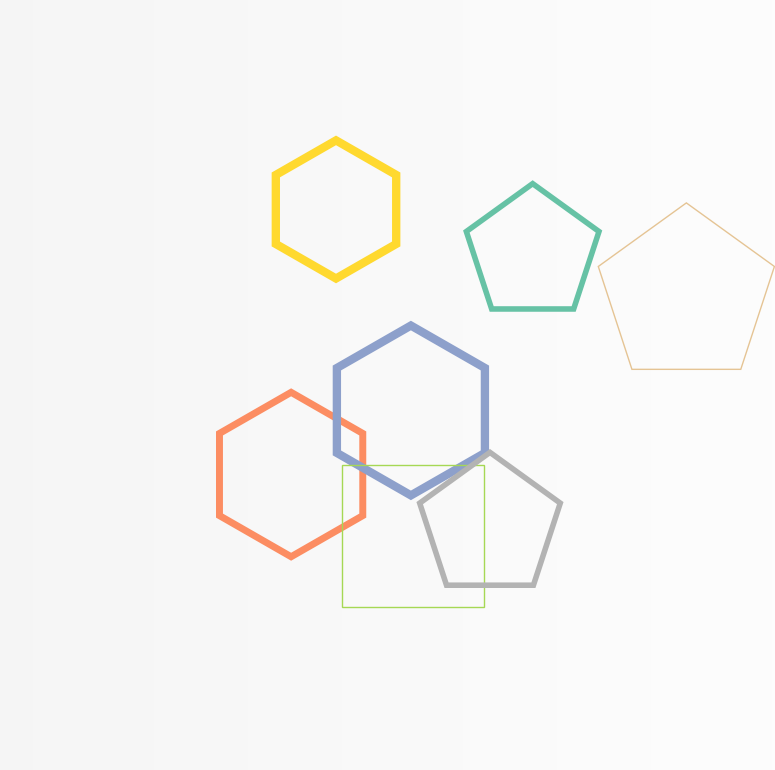[{"shape": "pentagon", "thickness": 2, "radius": 0.45, "center": [0.687, 0.672]}, {"shape": "hexagon", "thickness": 2.5, "radius": 0.53, "center": [0.376, 0.384]}, {"shape": "hexagon", "thickness": 3, "radius": 0.55, "center": [0.53, 0.467]}, {"shape": "square", "thickness": 0.5, "radius": 0.46, "center": [0.532, 0.304]}, {"shape": "hexagon", "thickness": 3, "radius": 0.45, "center": [0.434, 0.728]}, {"shape": "pentagon", "thickness": 0.5, "radius": 0.6, "center": [0.886, 0.617]}, {"shape": "pentagon", "thickness": 2, "radius": 0.48, "center": [0.632, 0.317]}]